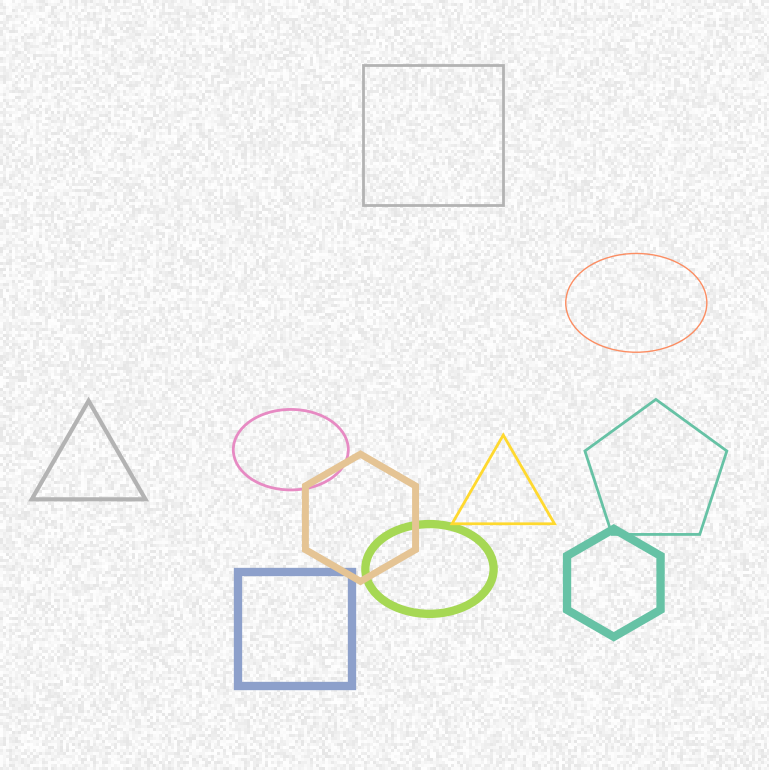[{"shape": "pentagon", "thickness": 1, "radius": 0.48, "center": [0.852, 0.384]}, {"shape": "hexagon", "thickness": 3, "radius": 0.35, "center": [0.797, 0.243]}, {"shape": "oval", "thickness": 0.5, "radius": 0.46, "center": [0.826, 0.607]}, {"shape": "square", "thickness": 3, "radius": 0.37, "center": [0.383, 0.183]}, {"shape": "oval", "thickness": 1, "radius": 0.37, "center": [0.378, 0.416]}, {"shape": "oval", "thickness": 3, "radius": 0.42, "center": [0.558, 0.261]}, {"shape": "triangle", "thickness": 1, "radius": 0.38, "center": [0.654, 0.358]}, {"shape": "hexagon", "thickness": 2.5, "radius": 0.41, "center": [0.468, 0.328]}, {"shape": "triangle", "thickness": 1.5, "radius": 0.43, "center": [0.115, 0.394]}, {"shape": "square", "thickness": 1, "radius": 0.46, "center": [0.563, 0.825]}]